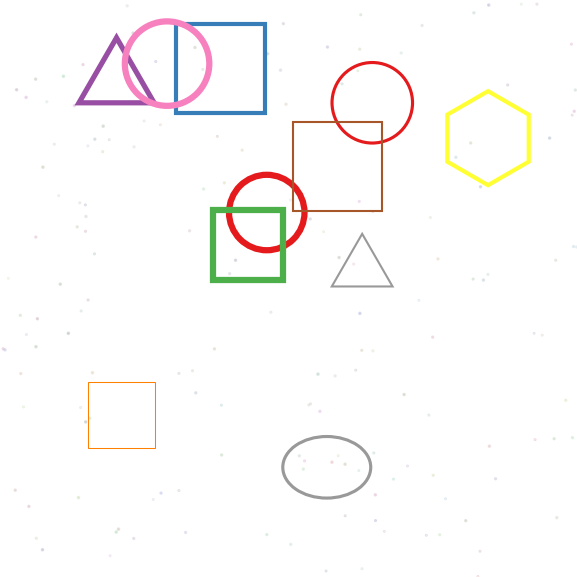[{"shape": "circle", "thickness": 1.5, "radius": 0.35, "center": [0.645, 0.821]}, {"shape": "circle", "thickness": 3, "radius": 0.33, "center": [0.462, 0.631]}, {"shape": "square", "thickness": 2, "radius": 0.39, "center": [0.382, 0.881]}, {"shape": "square", "thickness": 3, "radius": 0.31, "center": [0.429, 0.575]}, {"shape": "triangle", "thickness": 2.5, "radius": 0.38, "center": [0.202, 0.859]}, {"shape": "square", "thickness": 0.5, "radius": 0.29, "center": [0.21, 0.281]}, {"shape": "hexagon", "thickness": 2, "radius": 0.41, "center": [0.845, 0.76]}, {"shape": "square", "thickness": 1, "radius": 0.39, "center": [0.584, 0.712]}, {"shape": "circle", "thickness": 3, "radius": 0.37, "center": [0.289, 0.889]}, {"shape": "oval", "thickness": 1.5, "radius": 0.38, "center": [0.566, 0.19]}, {"shape": "triangle", "thickness": 1, "radius": 0.3, "center": [0.627, 0.533]}]